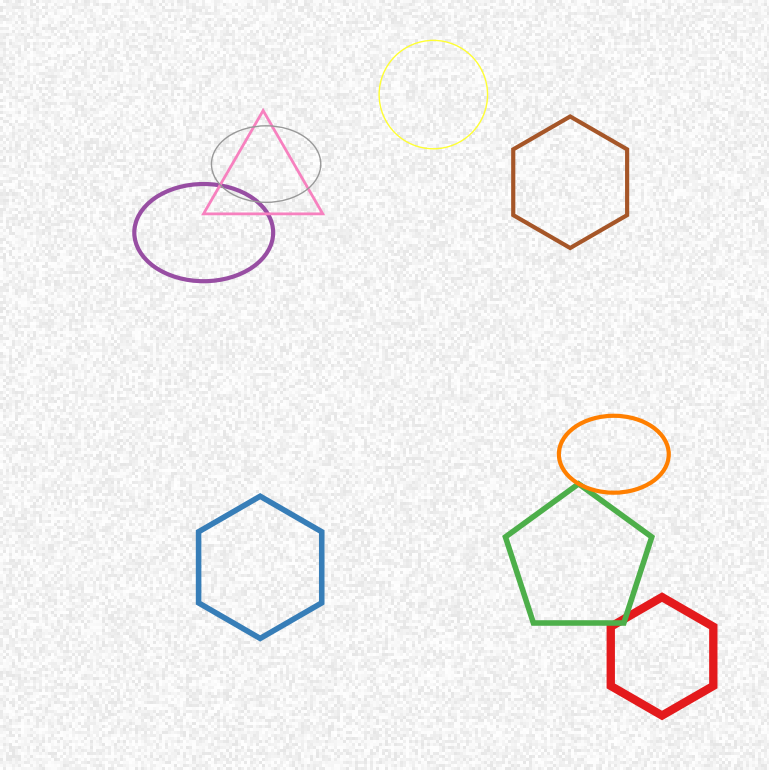[{"shape": "hexagon", "thickness": 3, "radius": 0.38, "center": [0.86, 0.148]}, {"shape": "hexagon", "thickness": 2, "radius": 0.46, "center": [0.338, 0.263]}, {"shape": "pentagon", "thickness": 2, "radius": 0.5, "center": [0.751, 0.272]}, {"shape": "oval", "thickness": 1.5, "radius": 0.45, "center": [0.265, 0.698]}, {"shape": "oval", "thickness": 1.5, "radius": 0.36, "center": [0.797, 0.41]}, {"shape": "circle", "thickness": 0.5, "radius": 0.35, "center": [0.563, 0.877]}, {"shape": "hexagon", "thickness": 1.5, "radius": 0.43, "center": [0.741, 0.763]}, {"shape": "triangle", "thickness": 1, "radius": 0.45, "center": [0.342, 0.767]}, {"shape": "oval", "thickness": 0.5, "radius": 0.35, "center": [0.346, 0.787]}]